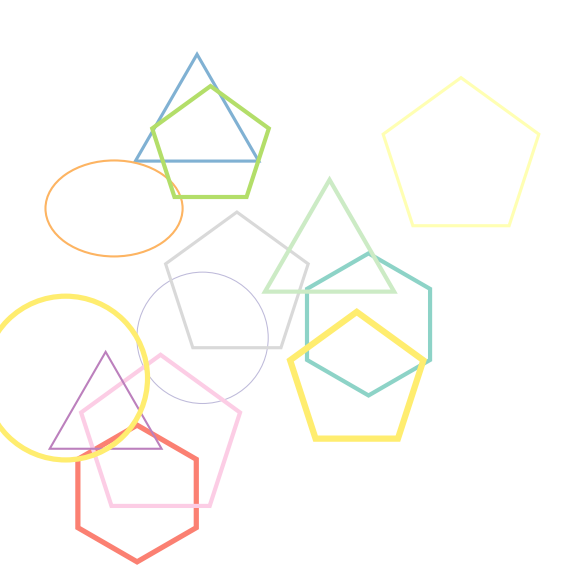[{"shape": "hexagon", "thickness": 2, "radius": 0.62, "center": [0.638, 0.437]}, {"shape": "pentagon", "thickness": 1.5, "radius": 0.71, "center": [0.798, 0.723]}, {"shape": "circle", "thickness": 0.5, "radius": 0.57, "center": [0.351, 0.414]}, {"shape": "hexagon", "thickness": 2.5, "radius": 0.59, "center": [0.237, 0.145]}, {"shape": "triangle", "thickness": 1.5, "radius": 0.62, "center": [0.341, 0.782]}, {"shape": "oval", "thickness": 1, "radius": 0.59, "center": [0.197, 0.638]}, {"shape": "pentagon", "thickness": 2, "radius": 0.53, "center": [0.365, 0.744]}, {"shape": "pentagon", "thickness": 2, "radius": 0.72, "center": [0.278, 0.24]}, {"shape": "pentagon", "thickness": 1.5, "radius": 0.65, "center": [0.41, 0.502]}, {"shape": "triangle", "thickness": 1, "radius": 0.56, "center": [0.183, 0.278]}, {"shape": "triangle", "thickness": 2, "radius": 0.65, "center": [0.571, 0.559]}, {"shape": "circle", "thickness": 2.5, "radius": 0.71, "center": [0.114, 0.344]}, {"shape": "pentagon", "thickness": 3, "radius": 0.61, "center": [0.618, 0.338]}]